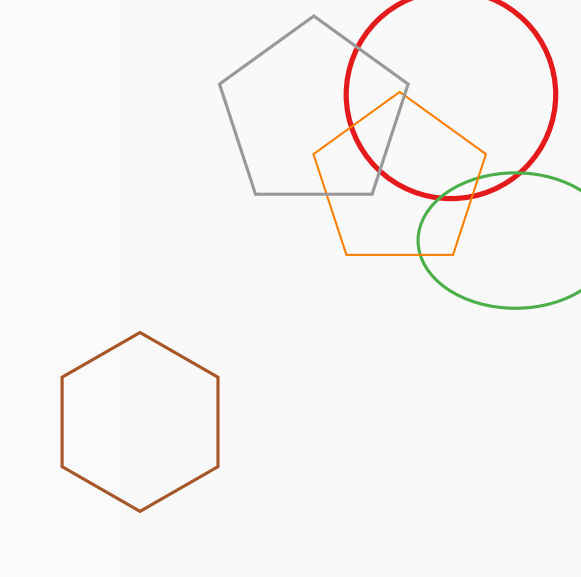[{"shape": "circle", "thickness": 2.5, "radius": 0.9, "center": [0.776, 0.835]}, {"shape": "oval", "thickness": 1.5, "radius": 0.84, "center": [0.887, 0.583]}, {"shape": "pentagon", "thickness": 1, "radius": 0.78, "center": [0.688, 0.684]}, {"shape": "hexagon", "thickness": 1.5, "radius": 0.77, "center": [0.241, 0.269]}, {"shape": "pentagon", "thickness": 1.5, "radius": 0.85, "center": [0.54, 0.801]}]